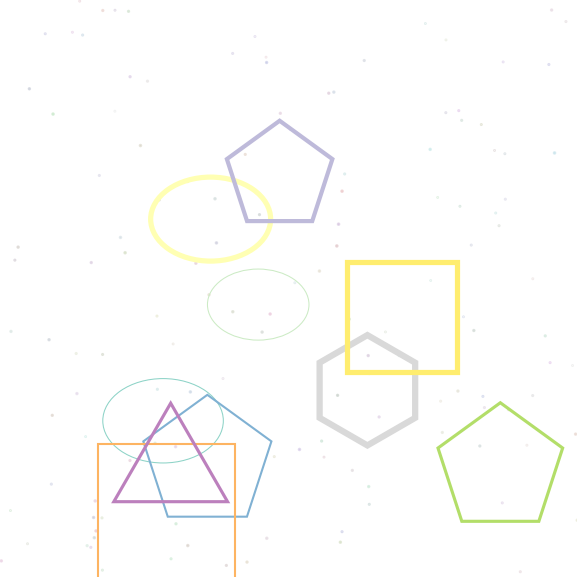[{"shape": "oval", "thickness": 0.5, "radius": 0.52, "center": [0.282, 0.271]}, {"shape": "oval", "thickness": 2.5, "radius": 0.52, "center": [0.365, 0.62]}, {"shape": "pentagon", "thickness": 2, "radius": 0.48, "center": [0.484, 0.694]}, {"shape": "pentagon", "thickness": 1, "radius": 0.58, "center": [0.359, 0.199]}, {"shape": "square", "thickness": 1, "radius": 0.59, "center": [0.288, 0.112]}, {"shape": "pentagon", "thickness": 1.5, "radius": 0.57, "center": [0.866, 0.188]}, {"shape": "hexagon", "thickness": 3, "radius": 0.48, "center": [0.636, 0.323]}, {"shape": "triangle", "thickness": 1.5, "radius": 0.57, "center": [0.296, 0.187]}, {"shape": "oval", "thickness": 0.5, "radius": 0.44, "center": [0.447, 0.472]}, {"shape": "square", "thickness": 2.5, "radius": 0.48, "center": [0.696, 0.45]}]